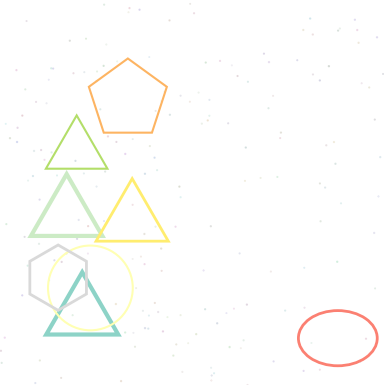[{"shape": "triangle", "thickness": 3, "radius": 0.54, "center": [0.214, 0.185]}, {"shape": "circle", "thickness": 1.5, "radius": 0.55, "center": [0.235, 0.252]}, {"shape": "oval", "thickness": 2, "radius": 0.51, "center": [0.877, 0.122]}, {"shape": "pentagon", "thickness": 1.5, "radius": 0.53, "center": [0.332, 0.742]}, {"shape": "triangle", "thickness": 1.5, "radius": 0.46, "center": [0.199, 0.608]}, {"shape": "hexagon", "thickness": 2, "radius": 0.42, "center": [0.151, 0.279]}, {"shape": "triangle", "thickness": 3, "radius": 0.54, "center": [0.173, 0.441]}, {"shape": "triangle", "thickness": 2, "radius": 0.54, "center": [0.343, 0.428]}]